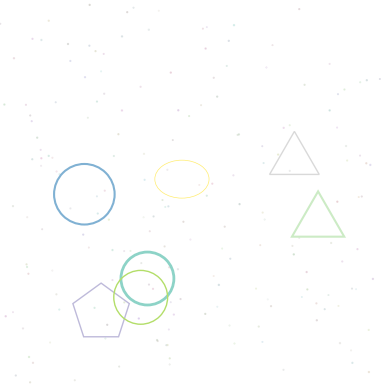[{"shape": "circle", "thickness": 2, "radius": 0.34, "center": [0.383, 0.277]}, {"shape": "pentagon", "thickness": 1, "radius": 0.39, "center": [0.263, 0.188]}, {"shape": "circle", "thickness": 1.5, "radius": 0.39, "center": [0.219, 0.495]}, {"shape": "circle", "thickness": 1, "radius": 0.35, "center": [0.365, 0.228]}, {"shape": "triangle", "thickness": 1, "radius": 0.37, "center": [0.765, 0.584]}, {"shape": "triangle", "thickness": 1.5, "radius": 0.39, "center": [0.826, 0.424]}, {"shape": "oval", "thickness": 0.5, "radius": 0.35, "center": [0.473, 0.535]}]